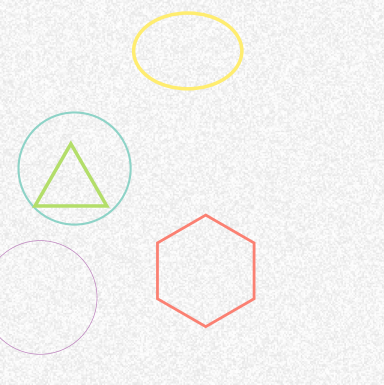[{"shape": "circle", "thickness": 1.5, "radius": 0.73, "center": [0.194, 0.562]}, {"shape": "hexagon", "thickness": 2, "radius": 0.72, "center": [0.534, 0.296]}, {"shape": "triangle", "thickness": 2.5, "radius": 0.54, "center": [0.184, 0.519]}, {"shape": "circle", "thickness": 0.5, "radius": 0.74, "center": [0.104, 0.227]}, {"shape": "oval", "thickness": 2.5, "radius": 0.7, "center": [0.488, 0.868]}]